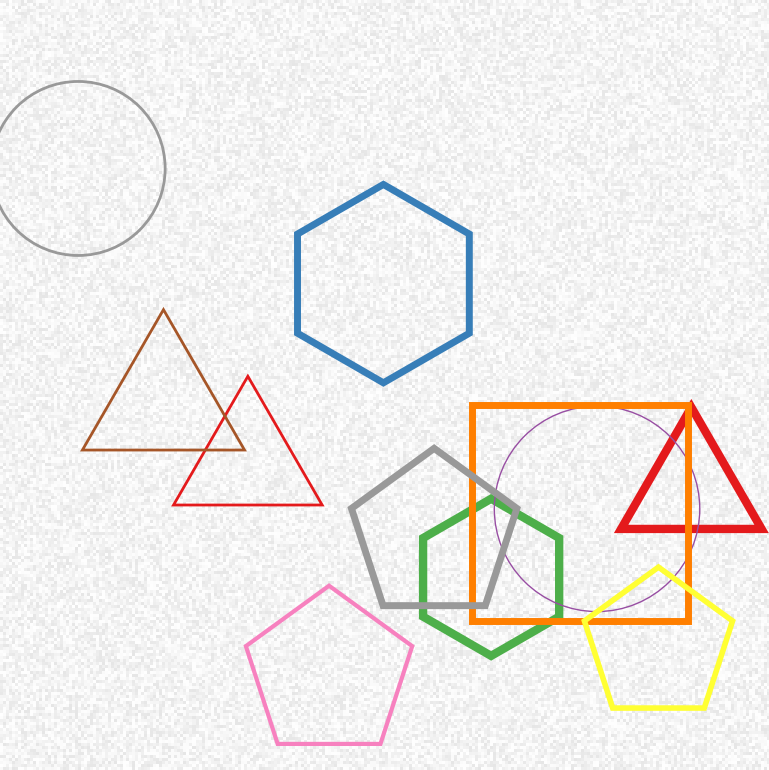[{"shape": "triangle", "thickness": 1, "radius": 0.56, "center": [0.322, 0.4]}, {"shape": "triangle", "thickness": 3, "radius": 0.53, "center": [0.898, 0.366]}, {"shape": "hexagon", "thickness": 2.5, "radius": 0.64, "center": [0.498, 0.632]}, {"shape": "hexagon", "thickness": 3, "radius": 0.51, "center": [0.638, 0.25]}, {"shape": "circle", "thickness": 0.5, "radius": 0.67, "center": [0.775, 0.339]}, {"shape": "square", "thickness": 2.5, "radius": 0.7, "center": [0.754, 0.333]}, {"shape": "pentagon", "thickness": 2, "radius": 0.51, "center": [0.855, 0.162]}, {"shape": "triangle", "thickness": 1, "radius": 0.61, "center": [0.212, 0.476]}, {"shape": "pentagon", "thickness": 1.5, "radius": 0.57, "center": [0.427, 0.126]}, {"shape": "pentagon", "thickness": 2.5, "radius": 0.56, "center": [0.564, 0.305]}, {"shape": "circle", "thickness": 1, "radius": 0.56, "center": [0.101, 0.781]}]